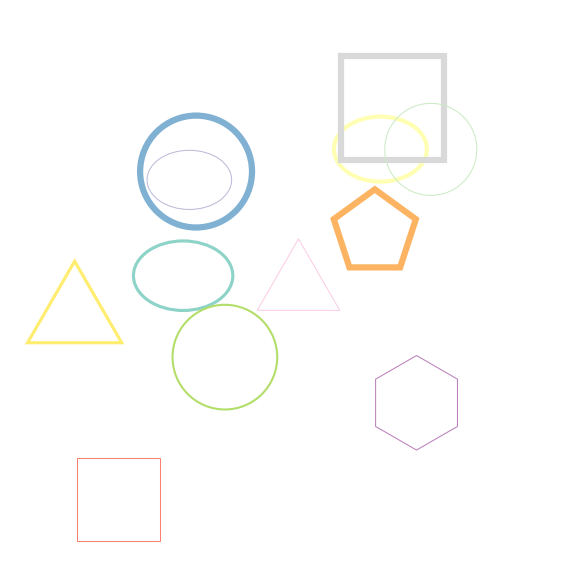[{"shape": "oval", "thickness": 1.5, "radius": 0.43, "center": [0.317, 0.522]}, {"shape": "oval", "thickness": 2, "radius": 0.4, "center": [0.659, 0.741]}, {"shape": "oval", "thickness": 0.5, "radius": 0.37, "center": [0.328, 0.688]}, {"shape": "square", "thickness": 0.5, "radius": 0.36, "center": [0.206, 0.134]}, {"shape": "circle", "thickness": 3, "radius": 0.48, "center": [0.34, 0.702]}, {"shape": "pentagon", "thickness": 3, "radius": 0.37, "center": [0.649, 0.597]}, {"shape": "circle", "thickness": 1, "radius": 0.45, "center": [0.389, 0.381]}, {"shape": "triangle", "thickness": 0.5, "radius": 0.41, "center": [0.517, 0.503]}, {"shape": "square", "thickness": 3, "radius": 0.45, "center": [0.679, 0.812]}, {"shape": "hexagon", "thickness": 0.5, "radius": 0.41, "center": [0.721, 0.302]}, {"shape": "circle", "thickness": 0.5, "radius": 0.4, "center": [0.746, 0.74]}, {"shape": "triangle", "thickness": 1.5, "radius": 0.47, "center": [0.129, 0.453]}]